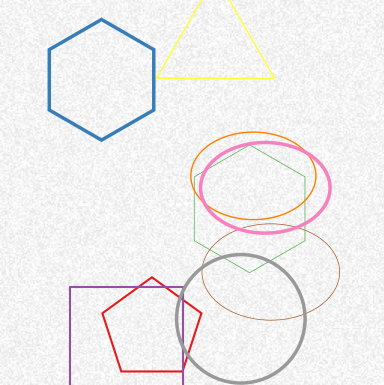[{"shape": "pentagon", "thickness": 1.5, "radius": 0.68, "center": [0.395, 0.145]}, {"shape": "hexagon", "thickness": 2.5, "radius": 0.78, "center": [0.264, 0.793]}, {"shape": "hexagon", "thickness": 0.5, "radius": 0.83, "center": [0.648, 0.458]}, {"shape": "square", "thickness": 1.5, "radius": 0.74, "center": [0.328, 0.108]}, {"shape": "oval", "thickness": 1, "radius": 0.81, "center": [0.658, 0.543]}, {"shape": "triangle", "thickness": 1, "radius": 0.88, "center": [0.56, 0.885]}, {"shape": "oval", "thickness": 0.5, "radius": 0.89, "center": [0.703, 0.294]}, {"shape": "oval", "thickness": 2.5, "radius": 0.84, "center": [0.689, 0.512]}, {"shape": "circle", "thickness": 2.5, "radius": 0.83, "center": [0.626, 0.172]}]